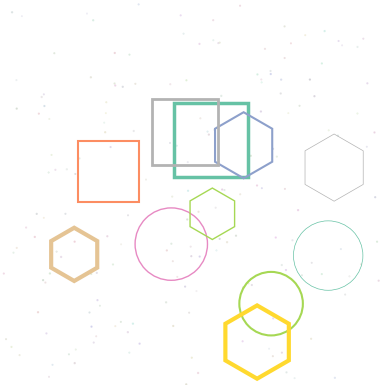[{"shape": "square", "thickness": 2.5, "radius": 0.48, "center": [0.548, 0.636]}, {"shape": "circle", "thickness": 0.5, "radius": 0.45, "center": [0.852, 0.336]}, {"shape": "square", "thickness": 1.5, "radius": 0.39, "center": [0.282, 0.554]}, {"shape": "hexagon", "thickness": 1.5, "radius": 0.43, "center": [0.633, 0.623]}, {"shape": "circle", "thickness": 1, "radius": 0.47, "center": [0.445, 0.366]}, {"shape": "circle", "thickness": 1.5, "radius": 0.41, "center": [0.704, 0.211]}, {"shape": "hexagon", "thickness": 1, "radius": 0.33, "center": [0.551, 0.445]}, {"shape": "hexagon", "thickness": 3, "radius": 0.48, "center": [0.668, 0.112]}, {"shape": "hexagon", "thickness": 3, "radius": 0.35, "center": [0.193, 0.339]}, {"shape": "square", "thickness": 2, "radius": 0.43, "center": [0.481, 0.658]}, {"shape": "hexagon", "thickness": 0.5, "radius": 0.44, "center": [0.868, 0.565]}]